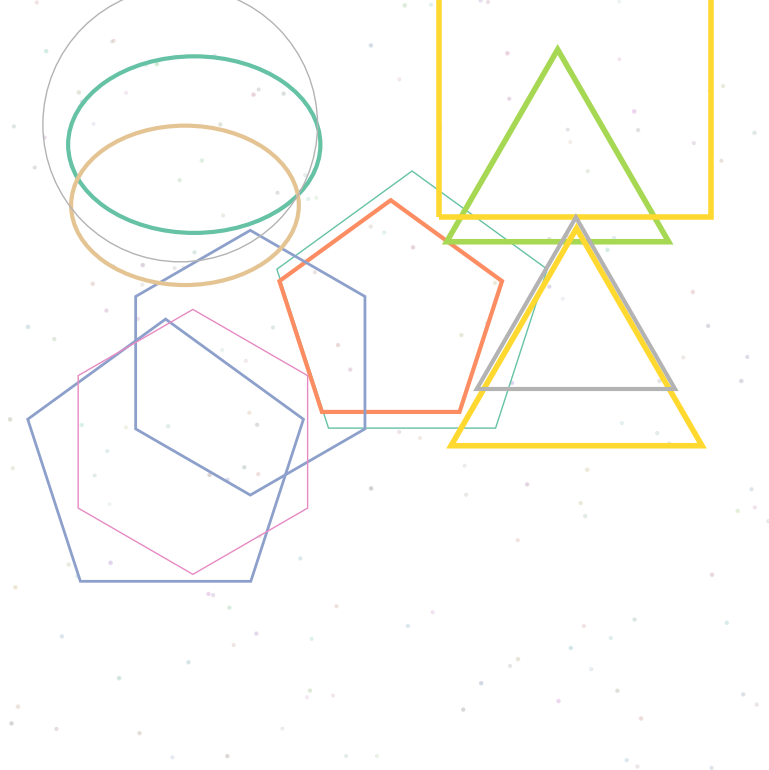[{"shape": "oval", "thickness": 1.5, "radius": 0.82, "center": [0.252, 0.812]}, {"shape": "pentagon", "thickness": 0.5, "radius": 0.92, "center": [0.535, 0.593]}, {"shape": "pentagon", "thickness": 1.5, "radius": 0.76, "center": [0.507, 0.588]}, {"shape": "pentagon", "thickness": 1, "radius": 0.94, "center": [0.215, 0.397]}, {"shape": "hexagon", "thickness": 1, "radius": 0.86, "center": [0.325, 0.529]}, {"shape": "hexagon", "thickness": 0.5, "radius": 0.86, "center": [0.251, 0.426]}, {"shape": "triangle", "thickness": 2, "radius": 0.83, "center": [0.724, 0.769]}, {"shape": "triangle", "thickness": 2, "radius": 0.94, "center": [0.749, 0.515]}, {"shape": "square", "thickness": 2, "radius": 0.88, "center": [0.747, 0.895]}, {"shape": "oval", "thickness": 1.5, "radius": 0.74, "center": [0.24, 0.733]}, {"shape": "triangle", "thickness": 1.5, "radius": 0.74, "center": [0.748, 0.569]}, {"shape": "circle", "thickness": 0.5, "radius": 0.89, "center": [0.234, 0.838]}]